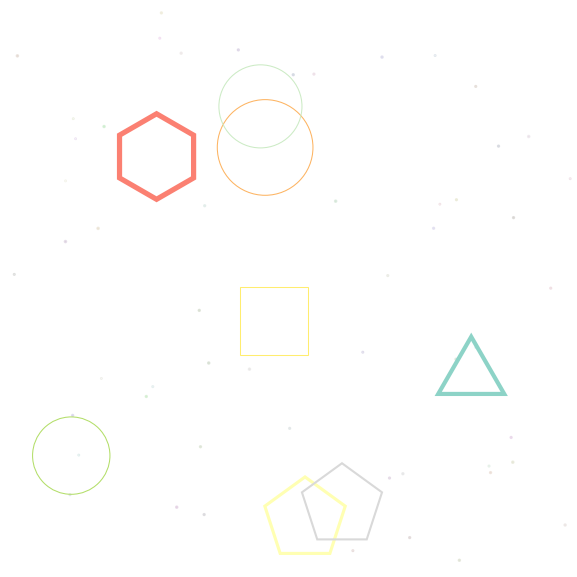[{"shape": "triangle", "thickness": 2, "radius": 0.33, "center": [0.816, 0.35]}, {"shape": "pentagon", "thickness": 1.5, "radius": 0.37, "center": [0.528, 0.1]}, {"shape": "hexagon", "thickness": 2.5, "radius": 0.37, "center": [0.271, 0.728]}, {"shape": "circle", "thickness": 0.5, "radius": 0.41, "center": [0.459, 0.744]}, {"shape": "circle", "thickness": 0.5, "radius": 0.33, "center": [0.123, 0.21]}, {"shape": "pentagon", "thickness": 1, "radius": 0.36, "center": [0.592, 0.124]}, {"shape": "circle", "thickness": 0.5, "radius": 0.36, "center": [0.451, 0.815]}, {"shape": "square", "thickness": 0.5, "radius": 0.29, "center": [0.475, 0.443]}]